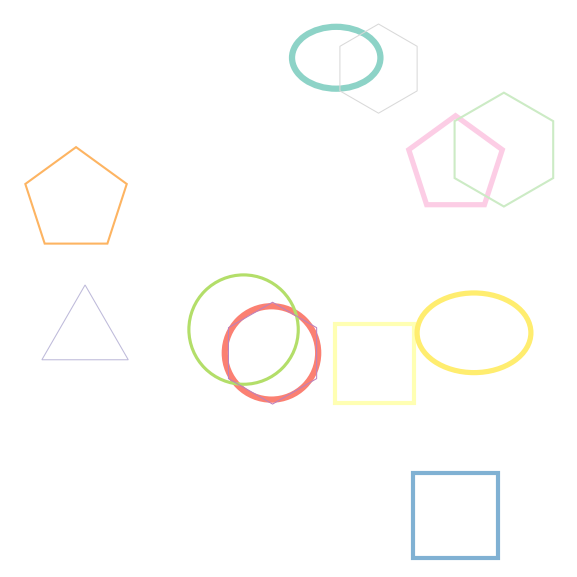[{"shape": "oval", "thickness": 3, "radius": 0.38, "center": [0.582, 0.899]}, {"shape": "square", "thickness": 2, "radius": 0.34, "center": [0.648, 0.37]}, {"shape": "triangle", "thickness": 0.5, "radius": 0.43, "center": [0.147, 0.419]}, {"shape": "circle", "thickness": 3, "radius": 0.4, "center": [0.47, 0.388]}, {"shape": "square", "thickness": 2, "radius": 0.37, "center": [0.789, 0.106]}, {"shape": "pentagon", "thickness": 1, "radius": 0.46, "center": [0.132, 0.652]}, {"shape": "circle", "thickness": 1.5, "radius": 0.47, "center": [0.422, 0.428]}, {"shape": "pentagon", "thickness": 2.5, "radius": 0.43, "center": [0.789, 0.714]}, {"shape": "hexagon", "thickness": 0.5, "radius": 0.39, "center": [0.655, 0.88]}, {"shape": "hexagon", "thickness": 0.5, "radius": 0.44, "center": [0.472, 0.388]}, {"shape": "hexagon", "thickness": 1, "radius": 0.49, "center": [0.873, 0.74]}, {"shape": "oval", "thickness": 2.5, "radius": 0.49, "center": [0.821, 0.423]}]